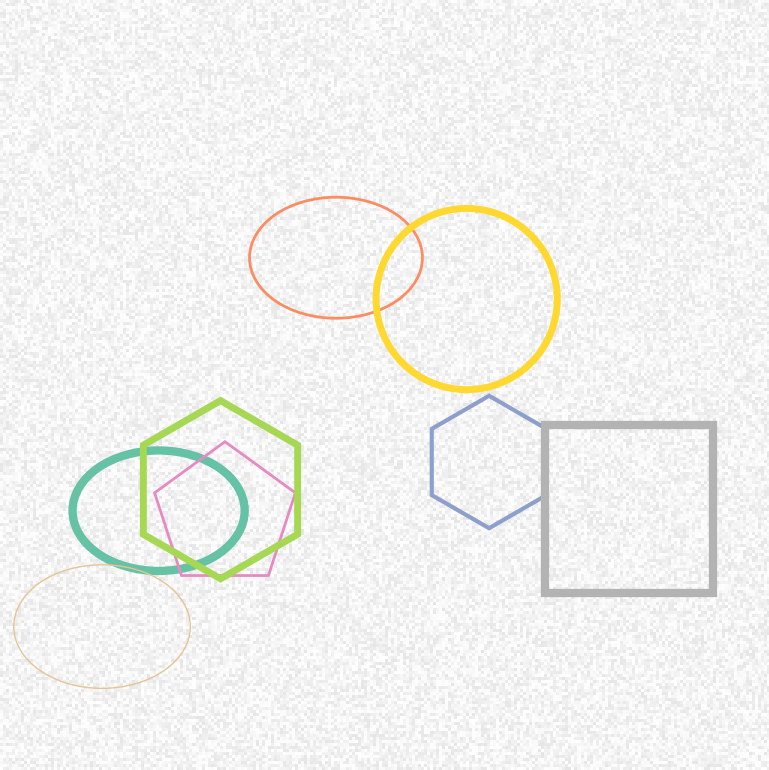[{"shape": "oval", "thickness": 3, "radius": 0.56, "center": [0.206, 0.337]}, {"shape": "oval", "thickness": 1, "radius": 0.56, "center": [0.436, 0.665]}, {"shape": "hexagon", "thickness": 1.5, "radius": 0.43, "center": [0.635, 0.4]}, {"shape": "pentagon", "thickness": 1, "radius": 0.48, "center": [0.292, 0.33]}, {"shape": "hexagon", "thickness": 2.5, "radius": 0.58, "center": [0.286, 0.364]}, {"shape": "circle", "thickness": 2.5, "radius": 0.59, "center": [0.606, 0.612]}, {"shape": "oval", "thickness": 0.5, "radius": 0.57, "center": [0.133, 0.186]}, {"shape": "square", "thickness": 3, "radius": 0.55, "center": [0.817, 0.339]}]